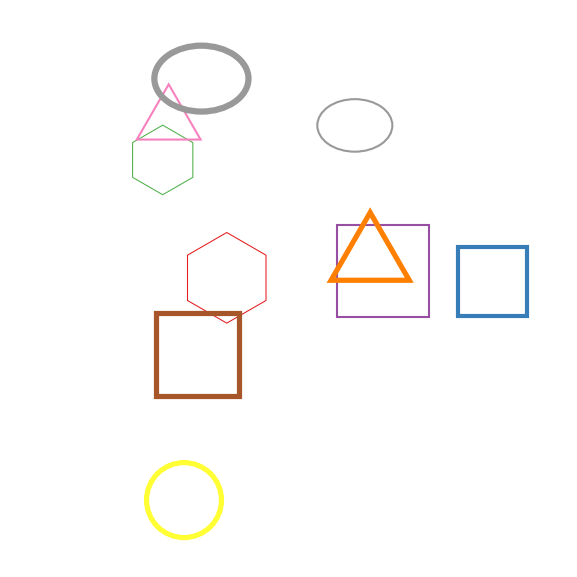[{"shape": "hexagon", "thickness": 0.5, "radius": 0.39, "center": [0.393, 0.518]}, {"shape": "square", "thickness": 2, "radius": 0.3, "center": [0.854, 0.511]}, {"shape": "hexagon", "thickness": 0.5, "radius": 0.3, "center": [0.282, 0.722]}, {"shape": "square", "thickness": 1, "radius": 0.4, "center": [0.663, 0.53]}, {"shape": "triangle", "thickness": 2.5, "radius": 0.39, "center": [0.641, 0.553]}, {"shape": "circle", "thickness": 2.5, "radius": 0.32, "center": [0.319, 0.133]}, {"shape": "square", "thickness": 2.5, "radius": 0.36, "center": [0.341, 0.386]}, {"shape": "triangle", "thickness": 1, "radius": 0.32, "center": [0.292, 0.789]}, {"shape": "oval", "thickness": 1, "radius": 0.32, "center": [0.614, 0.782]}, {"shape": "oval", "thickness": 3, "radius": 0.41, "center": [0.349, 0.863]}]